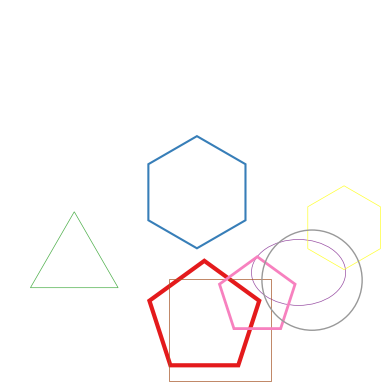[{"shape": "pentagon", "thickness": 3, "radius": 0.75, "center": [0.531, 0.173]}, {"shape": "hexagon", "thickness": 1.5, "radius": 0.73, "center": [0.511, 0.501]}, {"shape": "triangle", "thickness": 0.5, "radius": 0.66, "center": [0.193, 0.318]}, {"shape": "oval", "thickness": 0.5, "radius": 0.61, "center": [0.775, 0.292]}, {"shape": "hexagon", "thickness": 0.5, "radius": 0.54, "center": [0.894, 0.409]}, {"shape": "square", "thickness": 0.5, "radius": 0.66, "center": [0.571, 0.143]}, {"shape": "pentagon", "thickness": 2, "radius": 0.52, "center": [0.668, 0.23]}, {"shape": "circle", "thickness": 1, "radius": 0.65, "center": [0.81, 0.272]}]